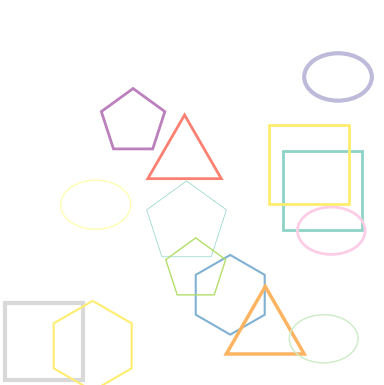[{"shape": "square", "thickness": 2, "radius": 0.51, "center": [0.837, 0.505]}, {"shape": "pentagon", "thickness": 0.5, "radius": 0.54, "center": [0.485, 0.421]}, {"shape": "oval", "thickness": 1, "radius": 0.46, "center": [0.249, 0.468]}, {"shape": "oval", "thickness": 3, "radius": 0.44, "center": [0.878, 0.8]}, {"shape": "triangle", "thickness": 2, "radius": 0.55, "center": [0.479, 0.591]}, {"shape": "hexagon", "thickness": 1.5, "radius": 0.52, "center": [0.598, 0.234]}, {"shape": "triangle", "thickness": 2.5, "radius": 0.58, "center": [0.689, 0.139]}, {"shape": "pentagon", "thickness": 1, "radius": 0.41, "center": [0.508, 0.3]}, {"shape": "oval", "thickness": 2, "radius": 0.44, "center": [0.861, 0.401]}, {"shape": "square", "thickness": 3, "radius": 0.5, "center": [0.114, 0.114]}, {"shape": "pentagon", "thickness": 2, "radius": 0.43, "center": [0.346, 0.683]}, {"shape": "oval", "thickness": 1, "radius": 0.45, "center": [0.841, 0.12]}, {"shape": "hexagon", "thickness": 1.5, "radius": 0.58, "center": [0.241, 0.102]}, {"shape": "square", "thickness": 2, "radius": 0.52, "center": [0.803, 0.572]}]